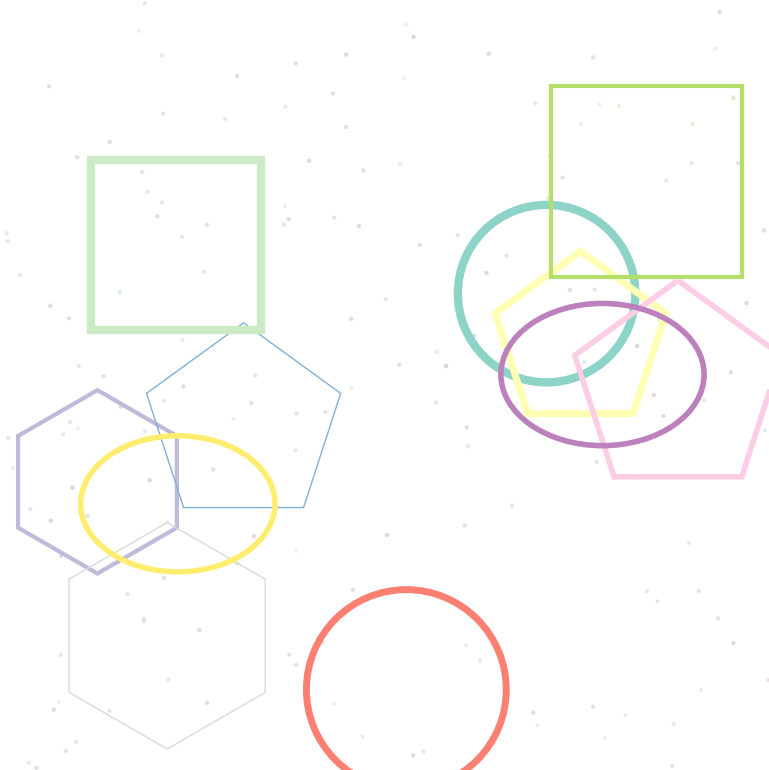[{"shape": "circle", "thickness": 3, "radius": 0.58, "center": [0.71, 0.619]}, {"shape": "pentagon", "thickness": 2.5, "radius": 0.58, "center": [0.754, 0.557]}, {"shape": "hexagon", "thickness": 1.5, "radius": 0.6, "center": [0.127, 0.374]}, {"shape": "circle", "thickness": 2.5, "radius": 0.65, "center": [0.528, 0.104]}, {"shape": "pentagon", "thickness": 0.5, "radius": 0.66, "center": [0.316, 0.448]}, {"shape": "square", "thickness": 1.5, "radius": 0.62, "center": [0.839, 0.764]}, {"shape": "pentagon", "thickness": 2, "radius": 0.7, "center": [0.88, 0.495]}, {"shape": "hexagon", "thickness": 0.5, "radius": 0.74, "center": [0.217, 0.174]}, {"shape": "oval", "thickness": 2, "radius": 0.66, "center": [0.782, 0.514]}, {"shape": "square", "thickness": 3, "radius": 0.55, "center": [0.228, 0.682]}, {"shape": "oval", "thickness": 2, "radius": 0.63, "center": [0.231, 0.346]}]